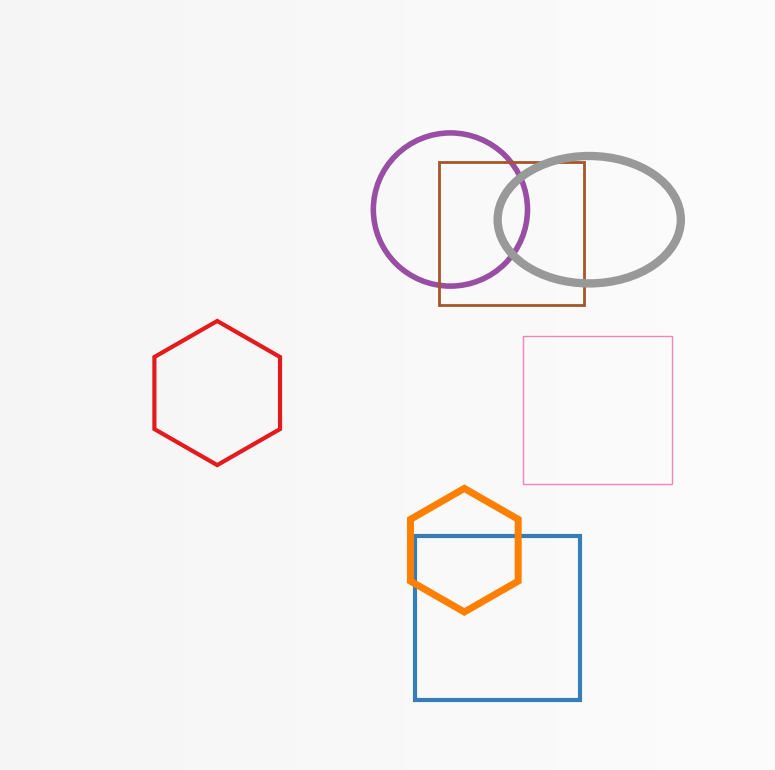[{"shape": "hexagon", "thickness": 1.5, "radius": 0.47, "center": [0.28, 0.49]}, {"shape": "square", "thickness": 1.5, "radius": 0.53, "center": [0.642, 0.197]}, {"shape": "circle", "thickness": 2, "radius": 0.5, "center": [0.581, 0.728]}, {"shape": "hexagon", "thickness": 2.5, "radius": 0.4, "center": [0.599, 0.285]}, {"shape": "square", "thickness": 1, "radius": 0.47, "center": [0.66, 0.697]}, {"shape": "square", "thickness": 0.5, "radius": 0.48, "center": [0.771, 0.468]}, {"shape": "oval", "thickness": 3, "radius": 0.59, "center": [0.76, 0.715]}]